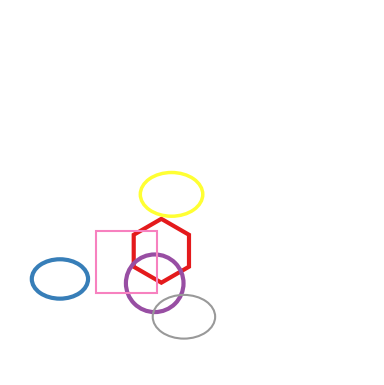[{"shape": "hexagon", "thickness": 3, "radius": 0.41, "center": [0.419, 0.349]}, {"shape": "oval", "thickness": 3, "radius": 0.37, "center": [0.156, 0.275]}, {"shape": "circle", "thickness": 3, "radius": 0.37, "center": [0.402, 0.264]}, {"shape": "oval", "thickness": 2.5, "radius": 0.41, "center": [0.446, 0.495]}, {"shape": "square", "thickness": 1.5, "radius": 0.4, "center": [0.329, 0.32]}, {"shape": "oval", "thickness": 1.5, "radius": 0.41, "center": [0.478, 0.177]}]